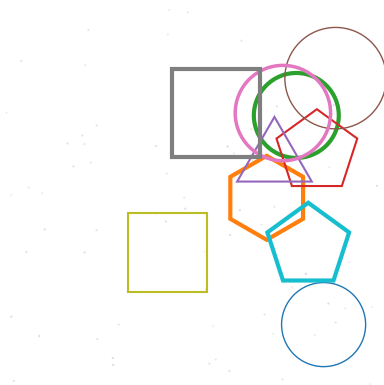[{"shape": "circle", "thickness": 1, "radius": 0.55, "center": [0.841, 0.157]}, {"shape": "hexagon", "thickness": 3, "radius": 0.55, "center": [0.693, 0.486]}, {"shape": "circle", "thickness": 3, "radius": 0.55, "center": [0.77, 0.7]}, {"shape": "pentagon", "thickness": 1.5, "radius": 0.55, "center": [0.823, 0.606]}, {"shape": "triangle", "thickness": 1.5, "radius": 0.56, "center": [0.713, 0.584]}, {"shape": "circle", "thickness": 1, "radius": 0.66, "center": [0.872, 0.797]}, {"shape": "circle", "thickness": 2.5, "radius": 0.62, "center": [0.735, 0.706]}, {"shape": "square", "thickness": 3, "radius": 0.57, "center": [0.561, 0.707]}, {"shape": "square", "thickness": 1.5, "radius": 0.51, "center": [0.434, 0.344]}, {"shape": "pentagon", "thickness": 3, "radius": 0.56, "center": [0.801, 0.362]}]